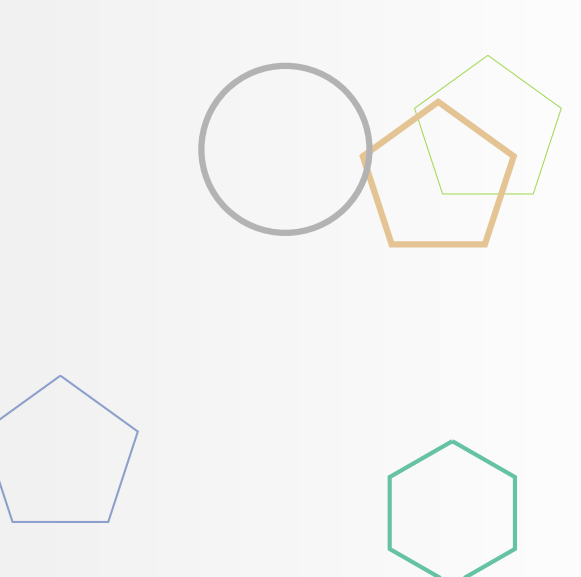[{"shape": "hexagon", "thickness": 2, "radius": 0.62, "center": [0.778, 0.111]}, {"shape": "pentagon", "thickness": 1, "radius": 0.7, "center": [0.104, 0.209]}, {"shape": "pentagon", "thickness": 0.5, "radius": 0.66, "center": [0.839, 0.771]}, {"shape": "pentagon", "thickness": 3, "radius": 0.68, "center": [0.754, 0.686]}, {"shape": "circle", "thickness": 3, "radius": 0.72, "center": [0.491, 0.741]}]